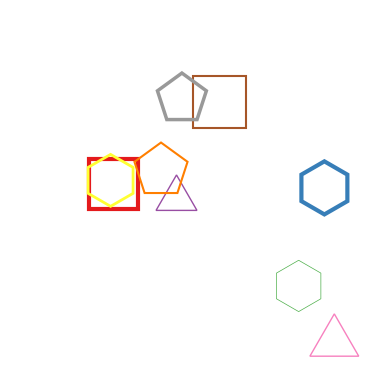[{"shape": "square", "thickness": 3, "radius": 0.32, "center": [0.295, 0.522]}, {"shape": "hexagon", "thickness": 3, "radius": 0.34, "center": [0.843, 0.512]}, {"shape": "hexagon", "thickness": 0.5, "radius": 0.33, "center": [0.776, 0.257]}, {"shape": "triangle", "thickness": 1, "radius": 0.31, "center": [0.458, 0.484]}, {"shape": "pentagon", "thickness": 1.5, "radius": 0.36, "center": [0.418, 0.557]}, {"shape": "hexagon", "thickness": 2, "radius": 0.34, "center": [0.287, 0.531]}, {"shape": "square", "thickness": 1.5, "radius": 0.34, "center": [0.57, 0.736]}, {"shape": "triangle", "thickness": 1, "radius": 0.37, "center": [0.868, 0.111]}, {"shape": "pentagon", "thickness": 2.5, "radius": 0.33, "center": [0.472, 0.743]}]